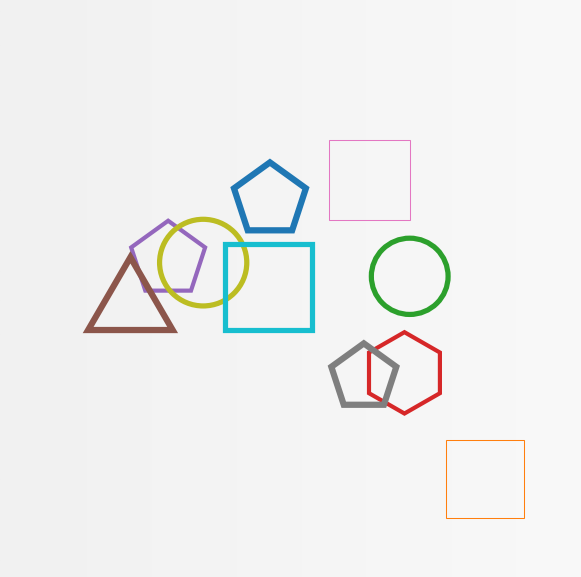[{"shape": "pentagon", "thickness": 3, "radius": 0.33, "center": [0.464, 0.653]}, {"shape": "square", "thickness": 0.5, "radius": 0.34, "center": [0.834, 0.169]}, {"shape": "circle", "thickness": 2.5, "radius": 0.33, "center": [0.705, 0.521]}, {"shape": "hexagon", "thickness": 2, "radius": 0.35, "center": [0.696, 0.353]}, {"shape": "pentagon", "thickness": 2, "radius": 0.33, "center": [0.289, 0.55]}, {"shape": "triangle", "thickness": 3, "radius": 0.42, "center": [0.224, 0.47]}, {"shape": "square", "thickness": 0.5, "radius": 0.35, "center": [0.636, 0.688]}, {"shape": "pentagon", "thickness": 3, "radius": 0.29, "center": [0.626, 0.346]}, {"shape": "circle", "thickness": 2.5, "radius": 0.38, "center": [0.35, 0.544]}, {"shape": "square", "thickness": 2.5, "radius": 0.37, "center": [0.462, 0.502]}]